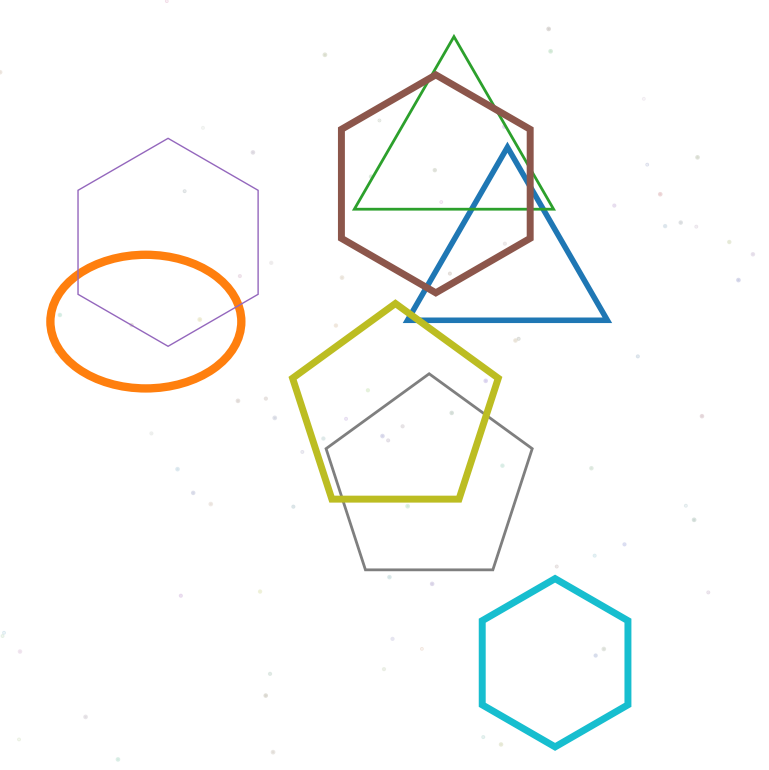[{"shape": "triangle", "thickness": 2, "radius": 0.75, "center": [0.659, 0.659]}, {"shape": "oval", "thickness": 3, "radius": 0.62, "center": [0.189, 0.582]}, {"shape": "triangle", "thickness": 1, "radius": 0.75, "center": [0.59, 0.803]}, {"shape": "hexagon", "thickness": 0.5, "radius": 0.68, "center": [0.218, 0.685]}, {"shape": "hexagon", "thickness": 2.5, "radius": 0.71, "center": [0.566, 0.761]}, {"shape": "pentagon", "thickness": 1, "radius": 0.7, "center": [0.557, 0.374]}, {"shape": "pentagon", "thickness": 2.5, "radius": 0.7, "center": [0.514, 0.465]}, {"shape": "hexagon", "thickness": 2.5, "radius": 0.55, "center": [0.721, 0.139]}]